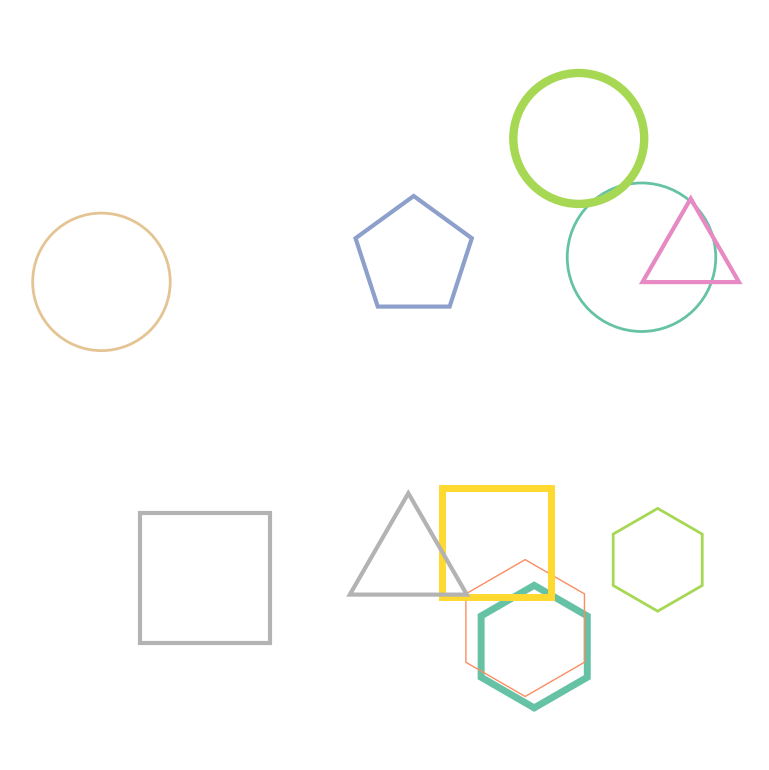[{"shape": "hexagon", "thickness": 2.5, "radius": 0.4, "center": [0.694, 0.16]}, {"shape": "circle", "thickness": 1, "radius": 0.48, "center": [0.833, 0.666]}, {"shape": "hexagon", "thickness": 0.5, "radius": 0.44, "center": [0.682, 0.184]}, {"shape": "pentagon", "thickness": 1.5, "radius": 0.4, "center": [0.537, 0.666]}, {"shape": "triangle", "thickness": 1.5, "radius": 0.36, "center": [0.897, 0.67]}, {"shape": "hexagon", "thickness": 1, "radius": 0.33, "center": [0.854, 0.273]}, {"shape": "circle", "thickness": 3, "radius": 0.42, "center": [0.752, 0.82]}, {"shape": "square", "thickness": 2.5, "radius": 0.35, "center": [0.645, 0.295]}, {"shape": "circle", "thickness": 1, "radius": 0.45, "center": [0.132, 0.634]}, {"shape": "triangle", "thickness": 1.5, "radius": 0.44, "center": [0.53, 0.272]}, {"shape": "square", "thickness": 1.5, "radius": 0.42, "center": [0.266, 0.249]}]